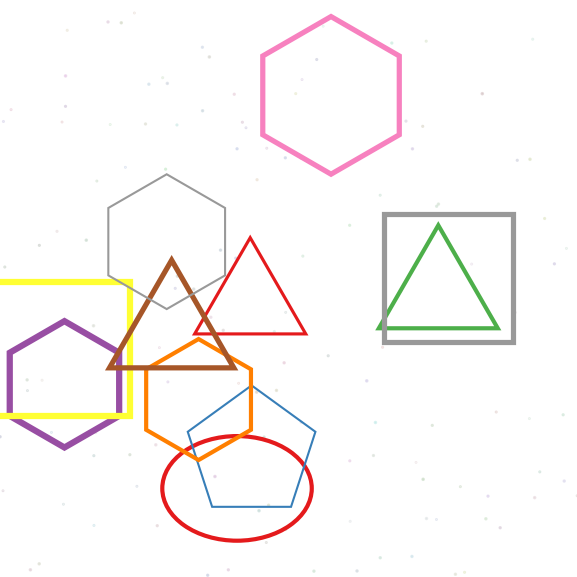[{"shape": "oval", "thickness": 2, "radius": 0.65, "center": [0.41, 0.153]}, {"shape": "triangle", "thickness": 1.5, "radius": 0.56, "center": [0.433, 0.476]}, {"shape": "pentagon", "thickness": 1, "radius": 0.58, "center": [0.436, 0.216]}, {"shape": "triangle", "thickness": 2, "radius": 0.59, "center": [0.759, 0.49]}, {"shape": "hexagon", "thickness": 3, "radius": 0.55, "center": [0.112, 0.334]}, {"shape": "hexagon", "thickness": 2, "radius": 0.52, "center": [0.344, 0.307]}, {"shape": "square", "thickness": 3, "radius": 0.58, "center": [0.109, 0.395]}, {"shape": "triangle", "thickness": 2.5, "radius": 0.62, "center": [0.297, 0.424]}, {"shape": "hexagon", "thickness": 2.5, "radius": 0.68, "center": [0.573, 0.834]}, {"shape": "hexagon", "thickness": 1, "radius": 0.58, "center": [0.289, 0.581]}, {"shape": "square", "thickness": 2.5, "radius": 0.56, "center": [0.776, 0.518]}]